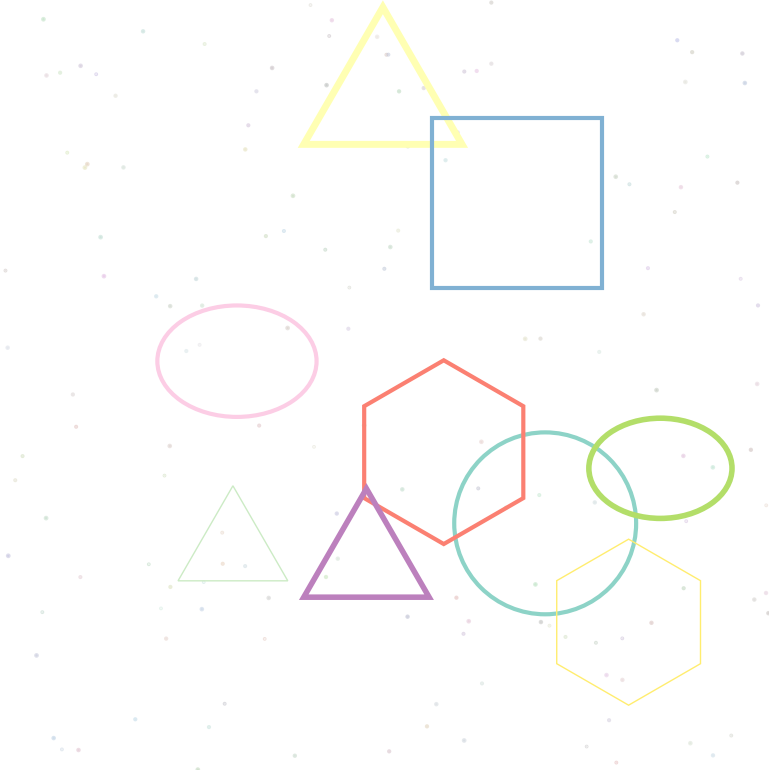[{"shape": "circle", "thickness": 1.5, "radius": 0.59, "center": [0.708, 0.32]}, {"shape": "triangle", "thickness": 2.5, "radius": 0.59, "center": [0.497, 0.872]}, {"shape": "hexagon", "thickness": 1.5, "radius": 0.6, "center": [0.576, 0.413]}, {"shape": "square", "thickness": 1.5, "radius": 0.55, "center": [0.672, 0.736]}, {"shape": "oval", "thickness": 2, "radius": 0.46, "center": [0.858, 0.392]}, {"shape": "oval", "thickness": 1.5, "radius": 0.52, "center": [0.308, 0.531]}, {"shape": "triangle", "thickness": 2, "radius": 0.47, "center": [0.476, 0.271]}, {"shape": "triangle", "thickness": 0.5, "radius": 0.41, "center": [0.302, 0.287]}, {"shape": "hexagon", "thickness": 0.5, "radius": 0.54, "center": [0.816, 0.192]}]